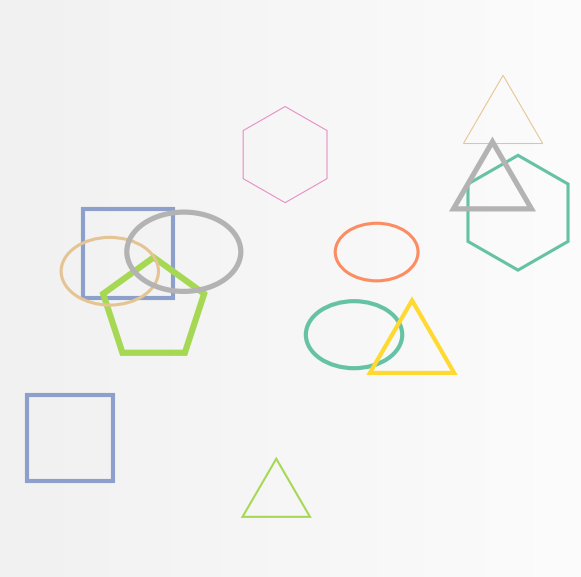[{"shape": "oval", "thickness": 2, "radius": 0.41, "center": [0.609, 0.42]}, {"shape": "hexagon", "thickness": 1.5, "radius": 0.5, "center": [0.891, 0.631]}, {"shape": "oval", "thickness": 1.5, "radius": 0.36, "center": [0.648, 0.563]}, {"shape": "square", "thickness": 2, "radius": 0.37, "center": [0.12, 0.241]}, {"shape": "square", "thickness": 2, "radius": 0.38, "center": [0.22, 0.561]}, {"shape": "hexagon", "thickness": 0.5, "radius": 0.42, "center": [0.49, 0.731]}, {"shape": "triangle", "thickness": 1, "radius": 0.34, "center": [0.475, 0.138]}, {"shape": "pentagon", "thickness": 3, "radius": 0.46, "center": [0.264, 0.462]}, {"shape": "triangle", "thickness": 2, "radius": 0.42, "center": [0.709, 0.395]}, {"shape": "oval", "thickness": 1.5, "radius": 0.42, "center": [0.189, 0.529]}, {"shape": "triangle", "thickness": 0.5, "radius": 0.39, "center": [0.865, 0.79]}, {"shape": "triangle", "thickness": 2.5, "radius": 0.39, "center": [0.847, 0.676]}, {"shape": "oval", "thickness": 2.5, "radius": 0.49, "center": [0.316, 0.563]}]